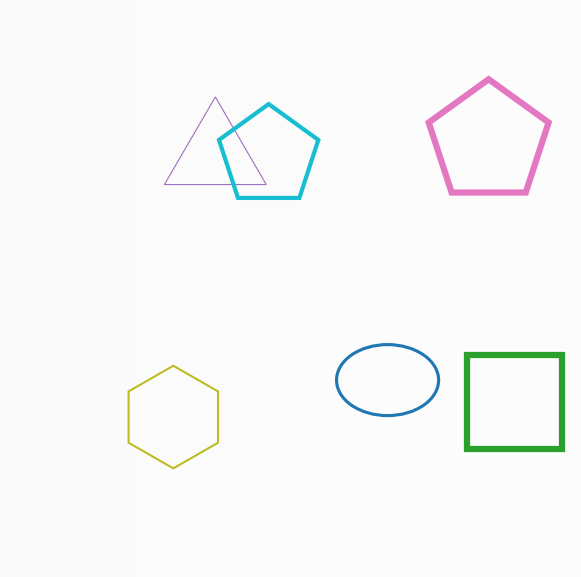[{"shape": "oval", "thickness": 1.5, "radius": 0.44, "center": [0.667, 0.341]}, {"shape": "square", "thickness": 3, "radius": 0.41, "center": [0.885, 0.303]}, {"shape": "triangle", "thickness": 0.5, "radius": 0.51, "center": [0.37, 0.73]}, {"shape": "pentagon", "thickness": 3, "radius": 0.54, "center": [0.841, 0.753]}, {"shape": "hexagon", "thickness": 1, "radius": 0.44, "center": [0.298, 0.277]}, {"shape": "pentagon", "thickness": 2, "radius": 0.45, "center": [0.462, 0.729]}]